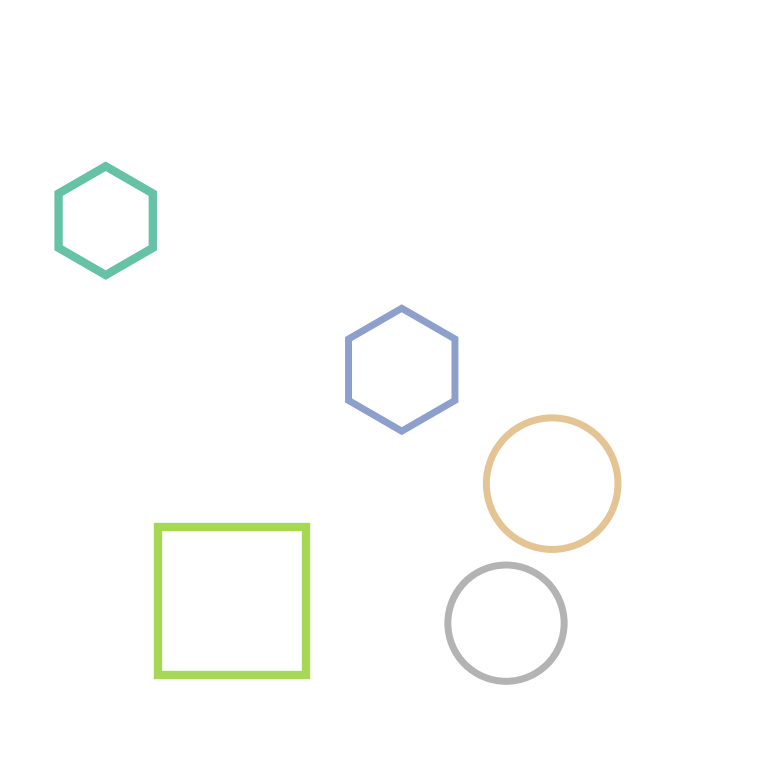[{"shape": "hexagon", "thickness": 3, "radius": 0.35, "center": [0.137, 0.713]}, {"shape": "hexagon", "thickness": 2.5, "radius": 0.4, "center": [0.522, 0.52]}, {"shape": "square", "thickness": 3, "radius": 0.48, "center": [0.301, 0.22]}, {"shape": "circle", "thickness": 2.5, "radius": 0.43, "center": [0.717, 0.372]}, {"shape": "circle", "thickness": 2.5, "radius": 0.38, "center": [0.657, 0.191]}]